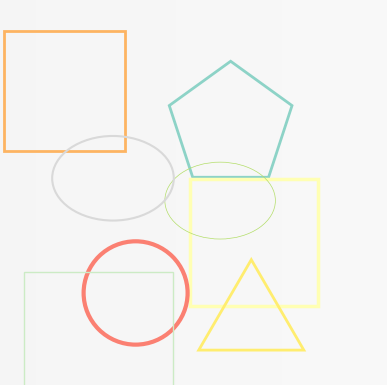[{"shape": "pentagon", "thickness": 2, "radius": 0.83, "center": [0.595, 0.674]}, {"shape": "square", "thickness": 2.5, "radius": 0.83, "center": [0.656, 0.37]}, {"shape": "circle", "thickness": 3, "radius": 0.67, "center": [0.35, 0.239]}, {"shape": "square", "thickness": 2, "radius": 0.78, "center": [0.167, 0.764]}, {"shape": "oval", "thickness": 0.5, "radius": 0.71, "center": [0.568, 0.479]}, {"shape": "oval", "thickness": 1.5, "radius": 0.78, "center": [0.292, 0.537]}, {"shape": "square", "thickness": 1, "radius": 0.96, "center": [0.254, 0.103]}, {"shape": "triangle", "thickness": 2, "radius": 0.78, "center": [0.648, 0.169]}]